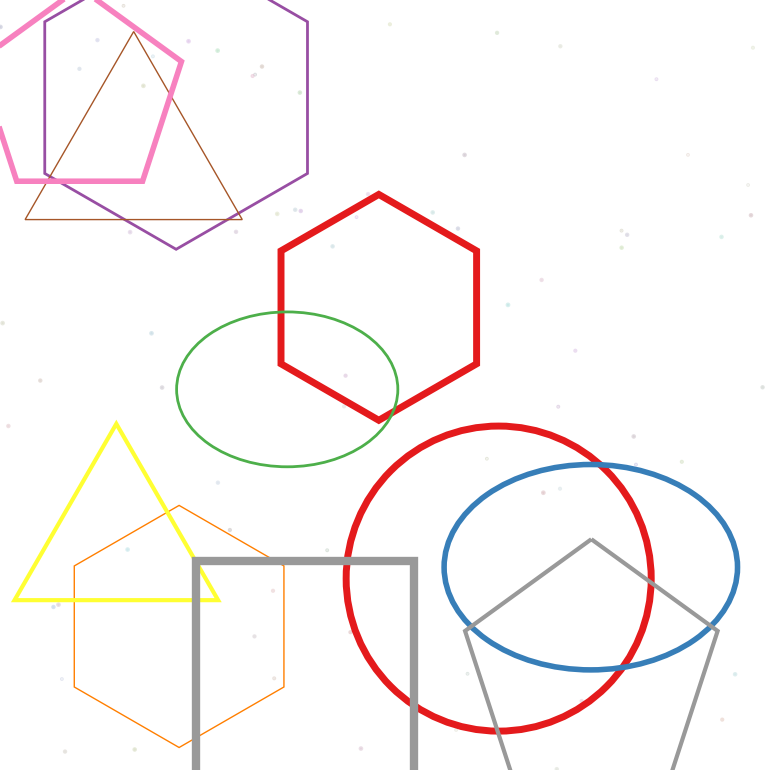[{"shape": "hexagon", "thickness": 2.5, "radius": 0.73, "center": [0.492, 0.601]}, {"shape": "circle", "thickness": 2.5, "radius": 0.99, "center": [0.648, 0.249]}, {"shape": "oval", "thickness": 2, "radius": 0.95, "center": [0.767, 0.263]}, {"shape": "oval", "thickness": 1, "radius": 0.72, "center": [0.373, 0.494]}, {"shape": "hexagon", "thickness": 1, "radius": 0.98, "center": [0.229, 0.873]}, {"shape": "hexagon", "thickness": 0.5, "radius": 0.79, "center": [0.233, 0.186]}, {"shape": "triangle", "thickness": 1.5, "radius": 0.76, "center": [0.151, 0.297]}, {"shape": "triangle", "thickness": 0.5, "radius": 0.81, "center": [0.174, 0.796]}, {"shape": "pentagon", "thickness": 2, "radius": 0.7, "center": [0.103, 0.877]}, {"shape": "square", "thickness": 3, "radius": 0.71, "center": [0.397, 0.13]}, {"shape": "pentagon", "thickness": 1.5, "radius": 0.86, "center": [0.768, 0.127]}]